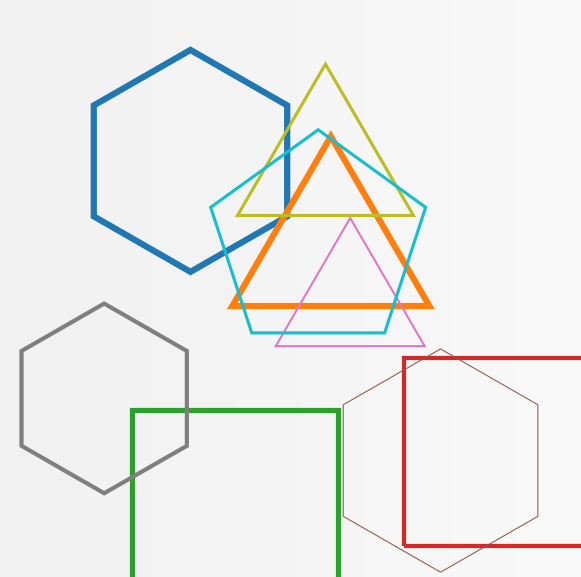[{"shape": "hexagon", "thickness": 3, "radius": 0.96, "center": [0.328, 0.721]}, {"shape": "triangle", "thickness": 3, "radius": 0.98, "center": [0.569, 0.567]}, {"shape": "square", "thickness": 2.5, "radius": 0.88, "center": [0.404, 0.112]}, {"shape": "square", "thickness": 2, "radius": 0.81, "center": [0.857, 0.216]}, {"shape": "hexagon", "thickness": 0.5, "radius": 0.97, "center": [0.758, 0.202]}, {"shape": "triangle", "thickness": 1, "radius": 0.74, "center": [0.603, 0.474]}, {"shape": "hexagon", "thickness": 2, "radius": 0.82, "center": [0.179, 0.309]}, {"shape": "triangle", "thickness": 1.5, "radius": 0.87, "center": [0.56, 0.713]}, {"shape": "pentagon", "thickness": 1.5, "radius": 0.97, "center": [0.547, 0.58]}]